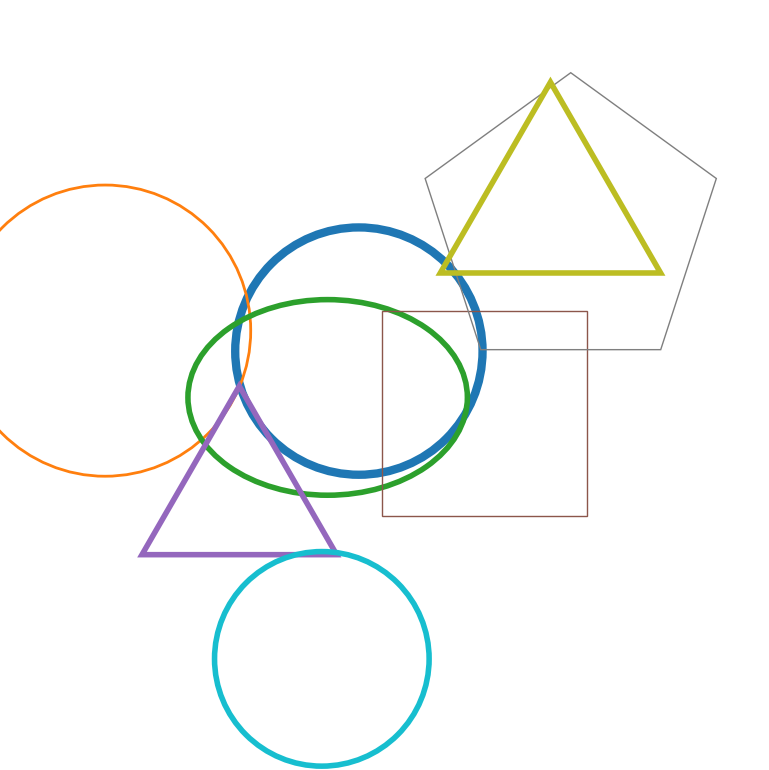[{"shape": "circle", "thickness": 3, "radius": 0.8, "center": [0.466, 0.544]}, {"shape": "circle", "thickness": 1, "radius": 0.95, "center": [0.137, 0.571]}, {"shape": "oval", "thickness": 2, "radius": 0.91, "center": [0.426, 0.484]}, {"shape": "triangle", "thickness": 2, "radius": 0.73, "center": [0.311, 0.353]}, {"shape": "square", "thickness": 0.5, "radius": 0.67, "center": [0.629, 0.463]}, {"shape": "pentagon", "thickness": 0.5, "radius": 0.99, "center": [0.741, 0.707]}, {"shape": "triangle", "thickness": 2, "radius": 0.83, "center": [0.715, 0.728]}, {"shape": "circle", "thickness": 2, "radius": 0.7, "center": [0.418, 0.144]}]